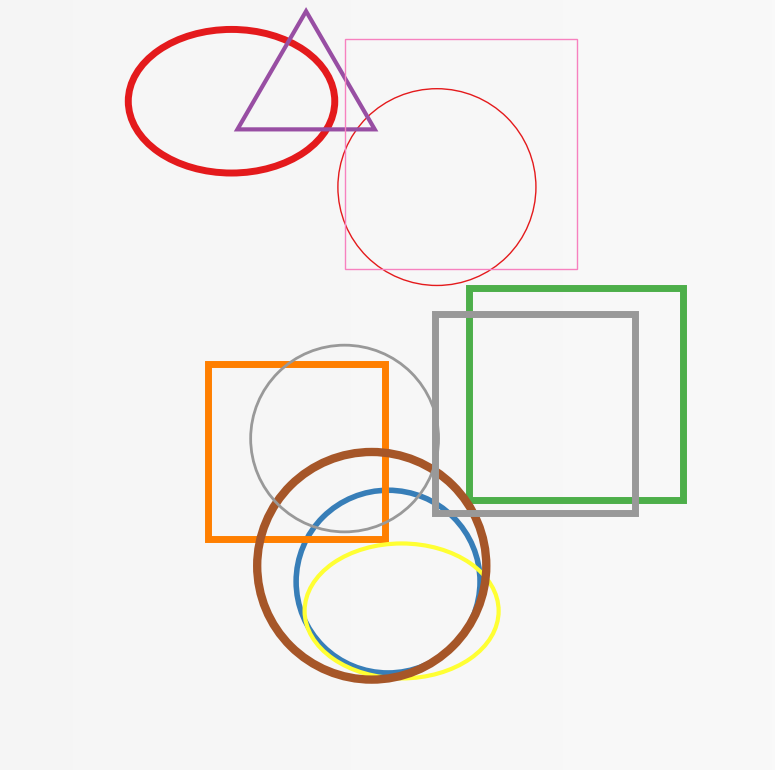[{"shape": "circle", "thickness": 0.5, "radius": 0.64, "center": [0.564, 0.757]}, {"shape": "oval", "thickness": 2.5, "radius": 0.67, "center": [0.299, 0.869]}, {"shape": "circle", "thickness": 2, "radius": 0.59, "center": [0.501, 0.245]}, {"shape": "square", "thickness": 2.5, "radius": 0.69, "center": [0.743, 0.488]}, {"shape": "triangle", "thickness": 1.5, "radius": 0.51, "center": [0.395, 0.883]}, {"shape": "square", "thickness": 2.5, "radius": 0.57, "center": [0.382, 0.414]}, {"shape": "oval", "thickness": 1.5, "radius": 0.63, "center": [0.518, 0.207]}, {"shape": "circle", "thickness": 3, "radius": 0.74, "center": [0.48, 0.265]}, {"shape": "square", "thickness": 0.5, "radius": 0.75, "center": [0.595, 0.8]}, {"shape": "circle", "thickness": 1, "radius": 0.61, "center": [0.445, 0.43]}, {"shape": "square", "thickness": 2.5, "radius": 0.64, "center": [0.691, 0.463]}]